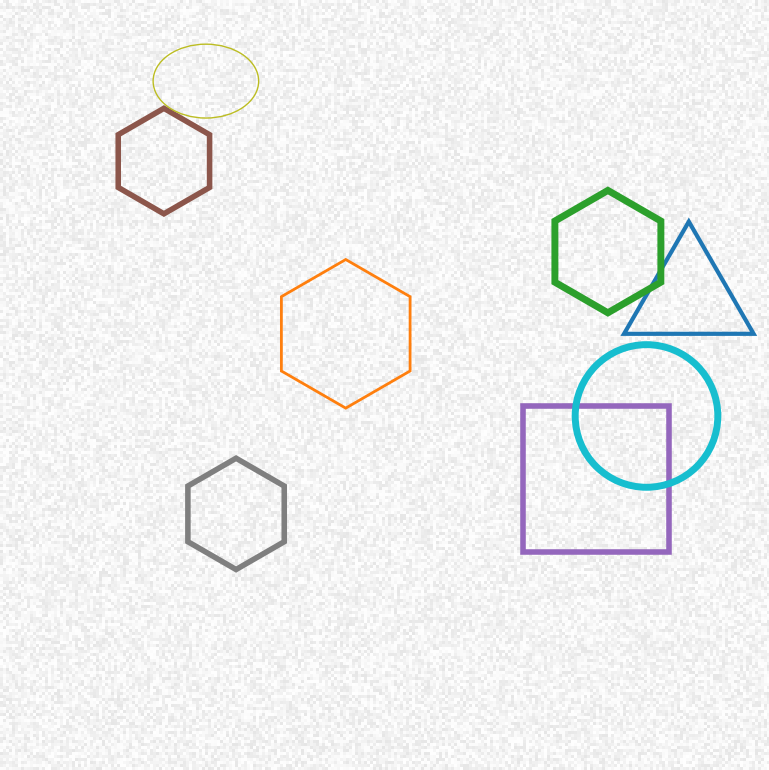[{"shape": "triangle", "thickness": 1.5, "radius": 0.49, "center": [0.895, 0.615]}, {"shape": "hexagon", "thickness": 1, "radius": 0.48, "center": [0.449, 0.566]}, {"shape": "hexagon", "thickness": 2.5, "radius": 0.4, "center": [0.789, 0.673]}, {"shape": "square", "thickness": 2, "radius": 0.47, "center": [0.774, 0.378]}, {"shape": "hexagon", "thickness": 2, "radius": 0.34, "center": [0.213, 0.791]}, {"shape": "hexagon", "thickness": 2, "radius": 0.36, "center": [0.307, 0.333]}, {"shape": "oval", "thickness": 0.5, "radius": 0.34, "center": [0.267, 0.895]}, {"shape": "circle", "thickness": 2.5, "radius": 0.46, "center": [0.84, 0.46]}]